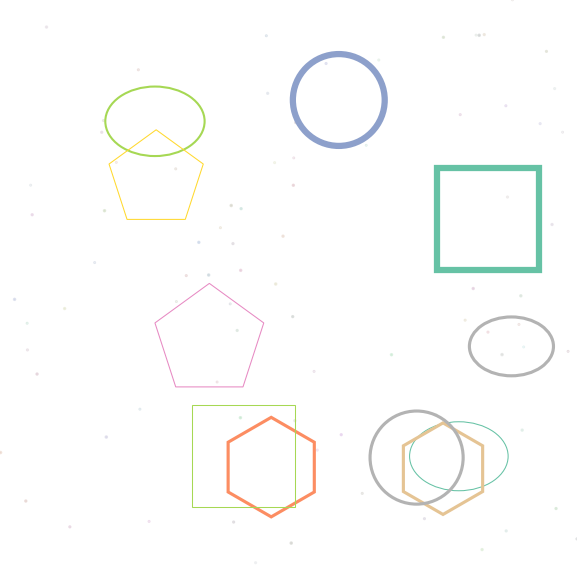[{"shape": "square", "thickness": 3, "radius": 0.44, "center": [0.845, 0.619]}, {"shape": "oval", "thickness": 0.5, "radius": 0.43, "center": [0.795, 0.209]}, {"shape": "hexagon", "thickness": 1.5, "radius": 0.43, "center": [0.47, 0.19]}, {"shape": "circle", "thickness": 3, "radius": 0.4, "center": [0.587, 0.826]}, {"shape": "pentagon", "thickness": 0.5, "radius": 0.5, "center": [0.363, 0.409]}, {"shape": "square", "thickness": 0.5, "radius": 0.44, "center": [0.422, 0.209]}, {"shape": "oval", "thickness": 1, "radius": 0.43, "center": [0.268, 0.789]}, {"shape": "pentagon", "thickness": 0.5, "radius": 0.43, "center": [0.27, 0.689]}, {"shape": "hexagon", "thickness": 1.5, "radius": 0.4, "center": [0.767, 0.188]}, {"shape": "oval", "thickness": 1.5, "radius": 0.36, "center": [0.886, 0.399]}, {"shape": "circle", "thickness": 1.5, "radius": 0.4, "center": [0.721, 0.207]}]